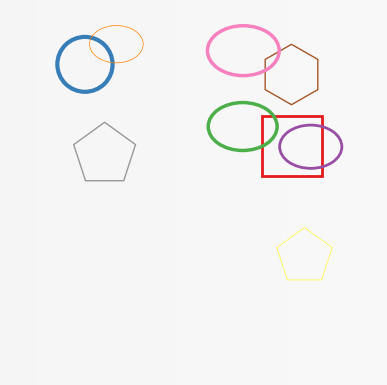[{"shape": "square", "thickness": 2, "radius": 0.39, "center": [0.753, 0.621]}, {"shape": "circle", "thickness": 3, "radius": 0.36, "center": [0.219, 0.833]}, {"shape": "oval", "thickness": 2.5, "radius": 0.44, "center": [0.626, 0.671]}, {"shape": "oval", "thickness": 2, "radius": 0.4, "center": [0.802, 0.619]}, {"shape": "oval", "thickness": 0.5, "radius": 0.35, "center": [0.3, 0.885]}, {"shape": "pentagon", "thickness": 0.5, "radius": 0.38, "center": [0.786, 0.334]}, {"shape": "hexagon", "thickness": 1, "radius": 0.39, "center": [0.752, 0.806]}, {"shape": "oval", "thickness": 2.5, "radius": 0.46, "center": [0.628, 0.868]}, {"shape": "pentagon", "thickness": 1, "radius": 0.42, "center": [0.27, 0.598]}]